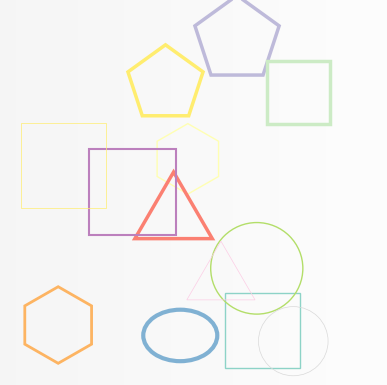[{"shape": "square", "thickness": 1, "radius": 0.49, "center": [0.677, 0.142]}, {"shape": "hexagon", "thickness": 1, "radius": 0.46, "center": [0.485, 0.587]}, {"shape": "pentagon", "thickness": 2.5, "radius": 0.57, "center": [0.612, 0.898]}, {"shape": "triangle", "thickness": 2.5, "radius": 0.58, "center": [0.448, 0.438]}, {"shape": "oval", "thickness": 3, "radius": 0.48, "center": [0.465, 0.129]}, {"shape": "hexagon", "thickness": 2, "radius": 0.5, "center": [0.15, 0.156]}, {"shape": "circle", "thickness": 1, "radius": 0.59, "center": [0.663, 0.303]}, {"shape": "triangle", "thickness": 0.5, "radius": 0.51, "center": [0.57, 0.272]}, {"shape": "circle", "thickness": 0.5, "radius": 0.45, "center": [0.757, 0.114]}, {"shape": "square", "thickness": 1.5, "radius": 0.56, "center": [0.342, 0.501]}, {"shape": "square", "thickness": 2.5, "radius": 0.41, "center": [0.77, 0.759]}, {"shape": "pentagon", "thickness": 2.5, "radius": 0.51, "center": [0.427, 0.782]}, {"shape": "square", "thickness": 0.5, "radius": 0.55, "center": [0.164, 0.569]}]